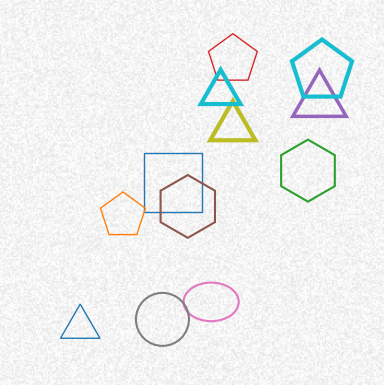[{"shape": "square", "thickness": 1, "radius": 0.38, "center": [0.449, 0.527]}, {"shape": "triangle", "thickness": 1, "radius": 0.3, "center": [0.208, 0.151]}, {"shape": "pentagon", "thickness": 1, "radius": 0.31, "center": [0.319, 0.44]}, {"shape": "hexagon", "thickness": 1.5, "radius": 0.4, "center": [0.8, 0.557]}, {"shape": "pentagon", "thickness": 1, "radius": 0.33, "center": [0.605, 0.846]}, {"shape": "triangle", "thickness": 2.5, "radius": 0.4, "center": [0.83, 0.738]}, {"shape": "hexagon", "thickness": 1.5, "radius": 0.41, "center": [0.488, 0.464]}, {"shape": "oval", "thickness": 1.5, "radius": 0.36, "center": [0.548, 0.216]}, {"shape": "circle", "thickness": 1.5, "radius": 0.34, "center": [0.422, 0.17]}, {"shape": "triangle", "thickness": 3, "radius": 0.34, "center": [0.605, 0.67]}, {"shape": "triangle", "thickness": 3, "radius": 0.3, "center": [0.573, 0.759]}, {"shape": "pentagon", "thickness": 3, "radius": 0.41, "center": [0.836, 0.815]}]